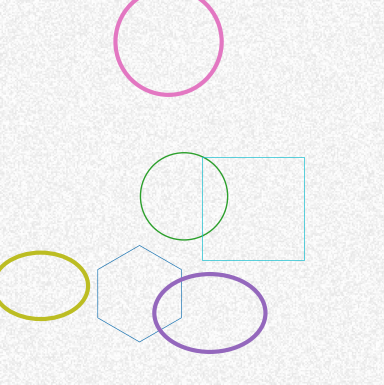[{"shape": "hexagon", "thickness": 0.5, "radius": 0.63, "center": [0.363, 0.237]}, {"shape": "circle", "thickness": 1, "radius": 0.57, "center": [0.478, 0.49]}, {"shape": "oval", "thickness": 3, "radius": 0.72, "center": [0.545, 0.187]}, {"shape": "circle", "thickness": 3, "radius": 0.69, "center": [0.438, 0.892]}, {"shape": "oval", "thickness": 3, "radius": 0.62, "center": [0.106, 0.258]}, {"shape": "square", "thickness": 0.5, "radius": 0.67, "center": [0.657, 0.458]}]